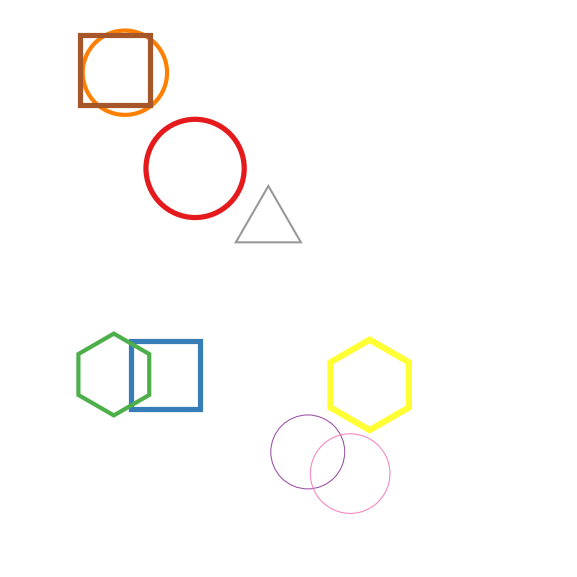[{"shape": "circle", "thickness": 2.5, "radius": 0.43, "center": [0.338, 0.707]}, {"shape": "square", "thickness": 2.5, "radius": 0.3, "center": [0.286, 0.35]}, {"shape": "hexagon", "thickness": 2, "radius": 0.35, "center": [0.197, 0.351]}, {"shape": "circle", "thickness": 0.5, "radius": 0.32, "center": [0.533, 0.217]}, {"shape": "circle", "thickness": 2, "radius": 0.37, "center": [0.216, 0.873]}, {"shape": "hexagon", "thickness": 3, "radius": 0.39, "center": [0.64, 0.333]}, {"shape": "square", "thickness": 2.5, "radius": 0.3, "center": [0.199, 0.877]}, {"shape": "circle", "thickness": 0.5, "radius": 0.34, "center": [0.606, 0.179]}, {"shape": "triangle", "thickness": 1, "radius": 0.33, "center": [0.465, 0.612]}]